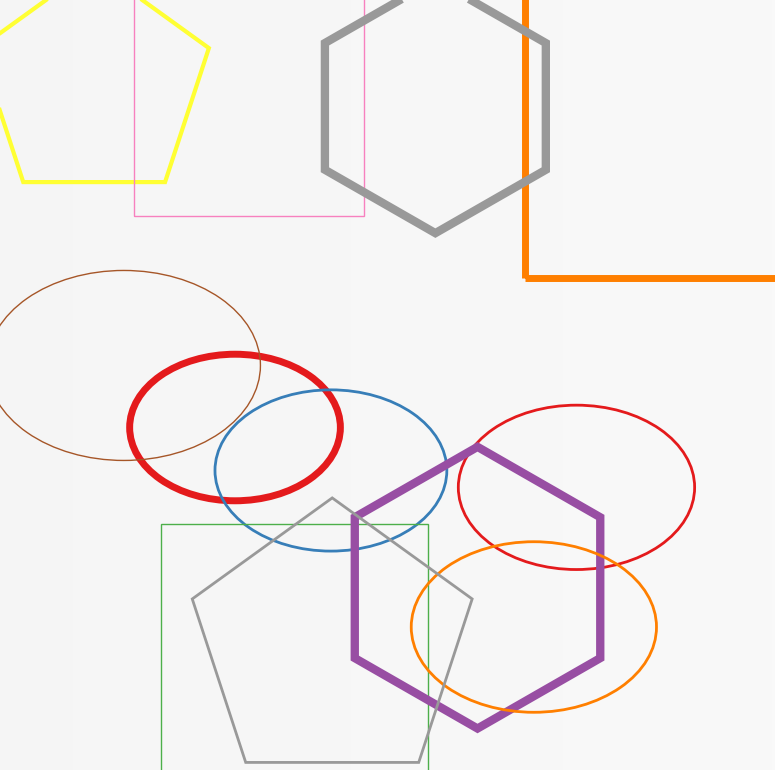[{"shape": "oval", "thickness": 2.5, "radius": 0.68, "center": [0.303, 0.445]}, {"shape": "oval", "thickness": 1, "radius": 0.76, "center": [0.744, 0.367]}, {"shape": "oval", "thickness": 1, "radius": 0.75, "center": [0.427, 0.389]}, {"shape": "square", "thickness": 0.5, "radius": 0.86, "center": [0.379, 0.148]}, {"shape": "hexagon", "thickness": 3, "radius": 0.91, "center": [0.616, 0.237]}, {"shape": "square", "thickness": 2.5, "radius": 0.99, "center": [0.874, 0.837]}, {"shape": "oval", "thickness": 1, "radius": 0.79, "center": [0.689, 0.186]}, {"shape": "pentagon", "thickness": 1.5, "radius": 0.78, "center": [0.121, 0.889]}, {"shape": "oval", "thickness": 0.5, "radius": 0.88, "center": [0.16, 0.525]}, {"shape": "square", "thickness": 0.5, "radius": 0.74, "center": [0.321, 0.867]}, {"shape": "hexagon", "thickness": 3, "radius": 0.82, "center": [0.562, 0.862]}, {"shape": "pentagon", "thickness": 1, "radius": 0.95, "center": [0.429, 0.163]}]